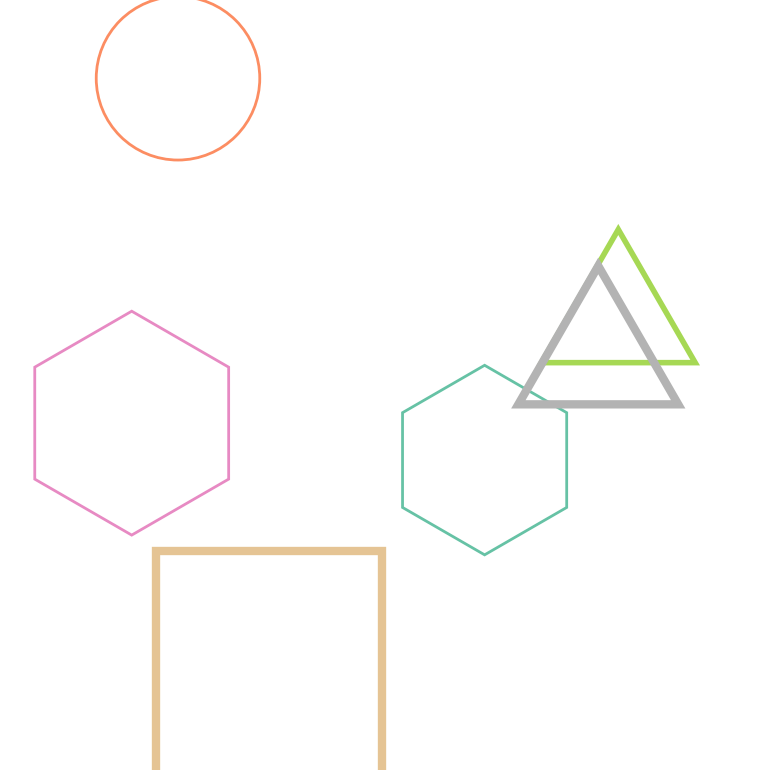[{"shape": "hexagon", "thickness": 1, "radius": 0.62, "center": [0.629, 0.403]}, {"shape": "circle", "thickness": 1, "radius": 0.53, "center": [0.231, 0.898]}, {"shape": "hexagon", "thickness": 1, "radius": 0.73, "center": [0.171, 0.45]}, {"shape": "triangle", "thickness": 2, "radius": 0.58, "center": [0.803, 0.587]}, {"shape": "square", "thickness": 3, "radius": 0.73, "center": [0.349, 0.137]}, {"shape": "triangle", "thickness": 3, "radius": 0.6, "center": [0.777, 0.535]}]